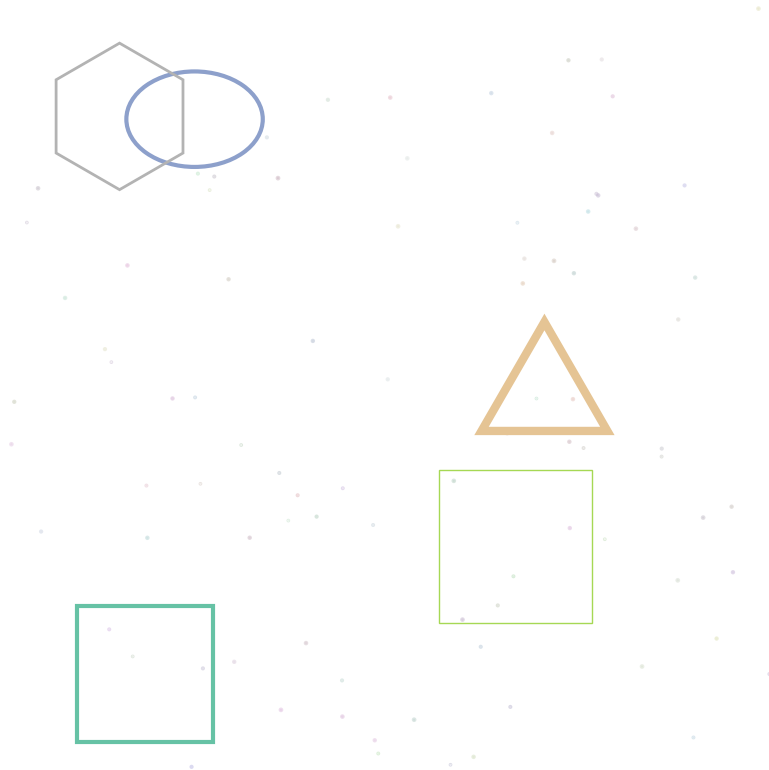[{"shape": "square", "thickness": 1.5, "radius": 0.44, "center": [0.188, 0.125]}, {"shape": "oval", "thickness": 1.5, "radius": 0.44, "center": [0.253, 0.845]}, {"shape": "square", "thickness": 0.5, "radius": 0.5, "center": [0.669, 0.29]}, {"shape": "triangle", "thickness": 3, "radius": 0.47, "center": [0.707, 0.487]}, {"shape": "hexagon", "thickness": 1, "radius": 0.48, "center": [0.155, 0.849]}]